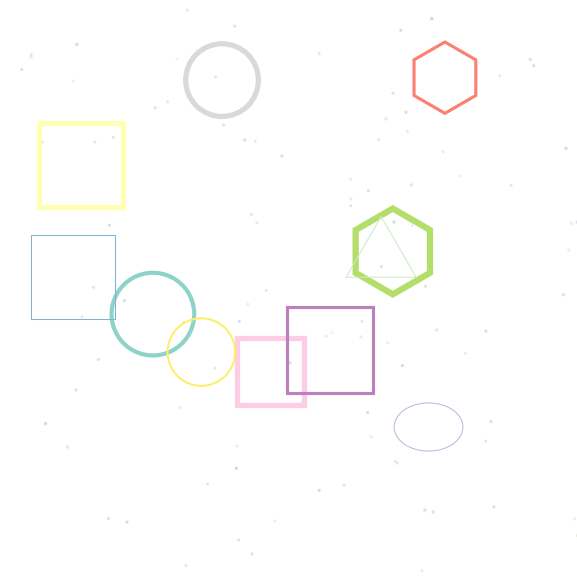[{"shape": "circle", "thickness": 2, "radius": 0.36, "center": [0.265, 0.455]}, {"shape": "square", "thickness": 2.5, "radius": 0.36, "center": [0.14, 0.713]}, {"shape": "oval", "thickness": 0.5, "radius": 0.3, "center": [0.742, 0.26]}, {"shape": "hexagon", "thickness": 1.5, "radius": 0.31, "center": [0.77, 0.865]}, {"shape": "square", "thickness": 0.5, "radius": 0.37, "center": [0.126, 0.52]}, {"shape": "hexagon", "thickness": 3, "radius": 0.37, "center": [0.68, 0.564]}, {"shape": "square", "thickness": 2.5, "radius": 0.29, "center": [0.469, 0.357]}, {"shape": "circle", "thickness": 2.5, "radius": 0.31, "center": [0.384, 0.86]}, {"shape": "square", "thickness": 1.5, "radius": 0.37, "center": [0.572, 0.393]}, {"shape": "triangle", "thickness": 0.5, "radius": 0.35, "center": [0.66, 0.554]}, {"shape": "circle", "thickness": 1, "radius": 0.29, "center": [0.349, 0.39]}]